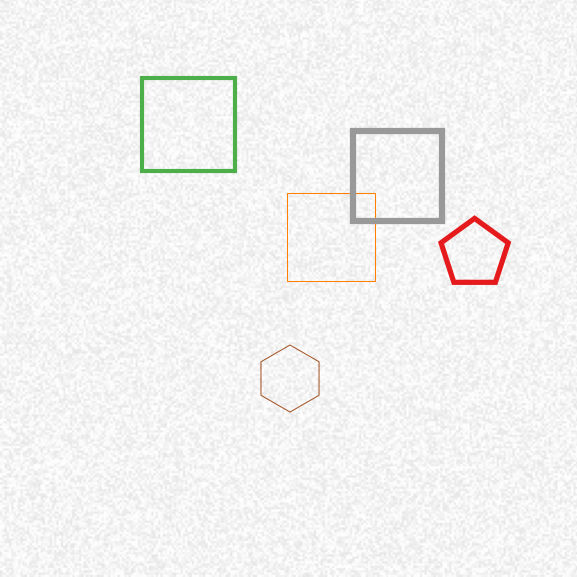[{"shape": "pentagon", "thickness": 2.5, "radius": 0.31, "center": [0.822, 0.56]}, {"shape": "square", "thickness": 2, "radius": 0.4, "center": [0.326, 0.783]}, {"shape": "square", "thickness": 0.5, "radius": 0.38, "center": [0.573, 0.589]}, {"shape": "hexagon", "thickness": 0.5, "radius": 0.29, "center": [0.502, 0.344]}, {"shape": "square", "thickness": 3, "radius": 0.39, "center": [0.688, 0.695]}]